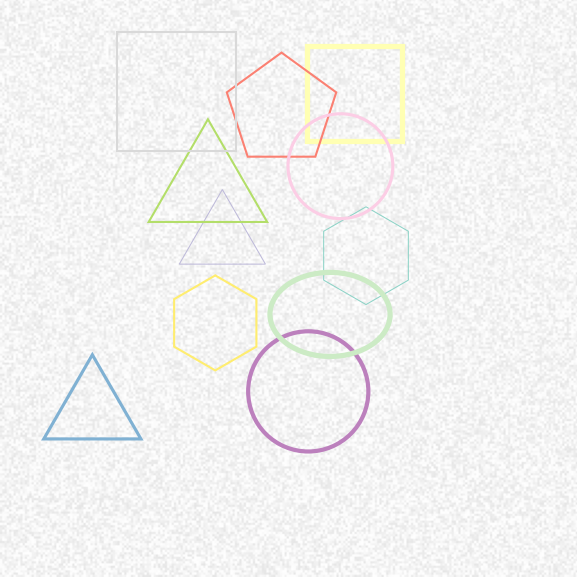[{"shape": "hexagon", "thickness": 0.5, "radius": 0.42, "center": [0.634, 0.556]}, {"shape": "square", "thickness": 2.5, "radius": 0.41, "center": [0.614, 0.838]}, {"shape": "triangle", "thickness": 0.5, "radius": 0.43, "center": [0.385, 0.585]}, {"shape": "pentagon", "thickness": 1, "radius": 0.5, "center": [0.487, 0.808]}, {"shape": "triangle", "thickness": 1.5, "radius": 0.49, "center": [0.16, 0.288]}, {"shape": "triangle", "thickness": 1, "radius": 0.59, "center": [0.36, 0.674]}, {"shape": "circle", "thickness": 1.5, "radius": 0.45, "center": [0.589, 0.711]}, {"shape": "square", "thickness": 1, "radius": 0.52, "center": [0.306, 0.841]}, {"shape": "circle", "thickness": 2, "radius": 0.52, "center": [0.534, 0.321]}, {"shape": "oval", "thickness": 2.5, "radius": 0.52, "center": [0.571, 0.455]}, {"shape": "hexagon", "thickness": 1, "radius": 0.41, "center": [0.373, 0.44]}]